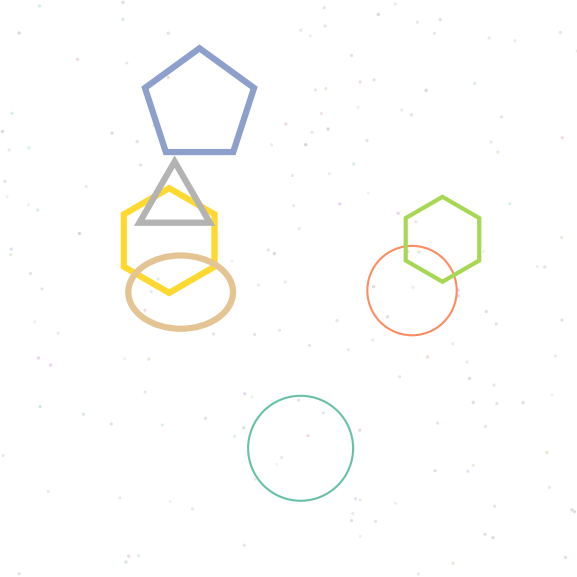[{"shape": "circle", "thickness": 1, "radius": 0.45, "center": [0.521, 0.223]}, {"shape": "circle", "thickness": 1, "radius": 0.39, "center": [0.713, 0.496]}, {"shape": "pentagon", "thickness": 3, "radius": 0.5, "center": [0.345, 0.816]}, {"shape": "hexagon", "thickness": 2, "radius": 0.37, "center": [0.766, 0.585]}, {"shape": "hexagon", "thickness": 3, "radius": 0.45, "center": [0.293, 0.583]}, {"shape": "oval", "thickness": 3, "radius": 0.45, "center": [0.313, 0.493]}, {"shape": "triangle", "thickness": 3, "radius": 0.35, "center": [0.302, 0.649]}]